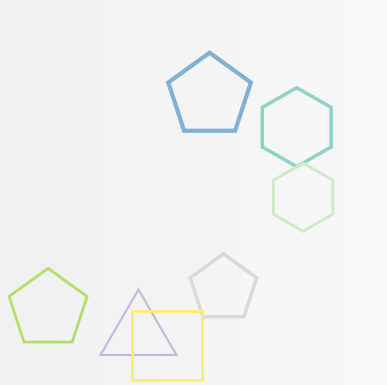[{"shape": "hexagon", "thickness": 2.5, "radius": 0.51, "center": [0.766, 0.67]}, {"shape": "triangle", "thickness": 1.5, "radius": 0.57, "center": [0.357, 0.135]}, {"shape": "pentagon", "thickness": 3, "radius": 0.56, "center": [0.541, 0.751]}, {"shape": "pentagon", "thickness": 2, "radius": 0.53, "center": [0.124, 0.197]}, {"shape": "pentagon", "thickness": 2.5, "radius": 0.45, "center": [0.577, 0.25]}, {"shape": "hexagon", "thickness": 2, "radius": 0.44, "center": [0.782, 0.488]}, {"shape": "square", "thickness": 2, "radius": 0.45, "center": [0.431, 0.102]}]